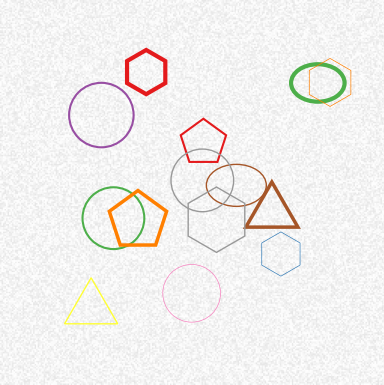[{"shape": "hexagon", "thickness": 3, "radius": 0.29, "center": [0.38, 0.813]}, {"shape": "pentagon", "thickness": 1.5, "radius": 0.31, "center": [0.528, 0.63]}, {"shape": "hexagon", "thickness": 0.5, "radius": 0.29, "center": [0.73, 0.34]}, {"shape": "oval", "thickness": 3, "radius": 0.35, "center": [0.826, 0.785]}, {"shape": "circle", "thickness": 1.5, "radius": 0.4, "center": [0.295, 0.433]}, {"shape": "circle", "thickness": 1.5, "radius": 0.42, "center": [0.263, 0.701]}, {"shape": "hexagon", "thickness": 0.5, "radius": 0.31, "center": [0.857, 0.786]}, {"shape": "pentagon", "thickness": 2.5, "radius": 0.39, "center": [0.358, 0.427]}, {"shape": "triangle", "thickness": 1, "radius": 0.4, "center": [0.237, 0.199]}, {"shape": "triangle", "thickness": 2.5, "radius": 0.39, "center": [0.706, 0.449]}, {"shape": "oval", "thickness": 1, "radius": 0.39, "center": [0.614, 0.519]}, {"shape": "circle", "thickness": 0.5, "radius": 0.37, "center": [0.498, 0.238]}, {"shape": "hexagon", "thickness": 1, "radius": 0.42, "center": [0.562, 0.429]}, {"shape": "circle", "thickness": 1, "radius": 0.41, "center": [0.525, 0.531]}]